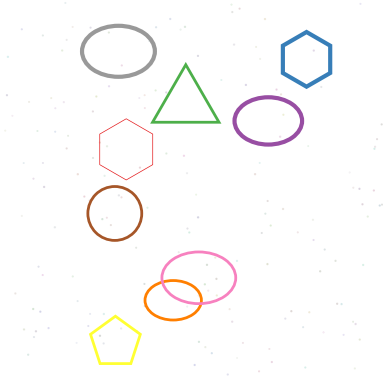[{"shape": "hexagon", "thickness": 0.5, "radius": 0.4, "center": [0.328, 0.612]}, {"shape": "hexagon", "thickness": 3, "radius": 0.35, "center": [0.796, 0.846]}, {"shape": "triangle", "thickness": 2, "radius": 0.5, "center": [0.483, 0.732]}, {"shape": "oval", "thickness": 3, "radius": 0.44, "center": [0.697, 0.686]}, {"shape": "oval", "thickness": 2, "radius": 0.37, "center": [0.45, 0.22]}, {"shape": "pentagon", "thickness": 2, "radius": 0.34, "center": [0.3, 0.111]}, {"shape": "circle", "thickness": 2, "radius": 0.35, "center": [0.298, 0.446]}, {"shape": "oval", "thickness": 2, "radius": 0.48, "center": [0.516, 0.278]}, {"shape": "oval", "thickness": 3, "radius": 0.47, "center": [0.308, 0.867]}]